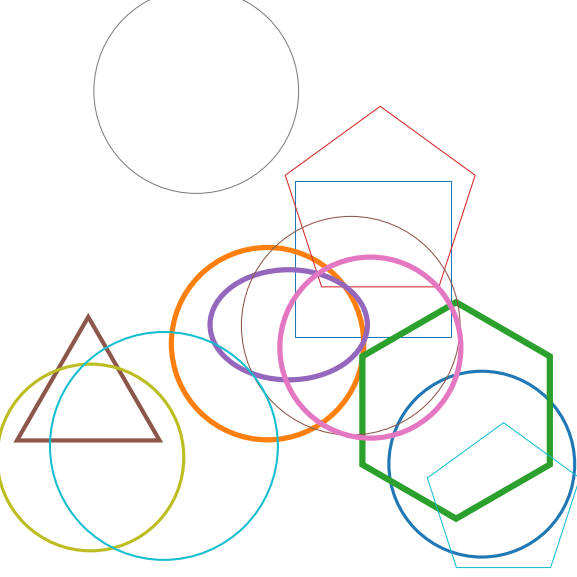[{"shape": "square", "thickness": 0.5, "radius": 0.67, "center": [0.647, 0.551]}, {"shape": "circle", "thickness": 1.5, "radius": 0.8, "center": [0.834, 0.195]}, {"shape": "circle", "thickness": 2.5, "radius": 0.83, "center": [0.463, 0.404]}, {"shape": "hexagon", "thickness": 3, "radius": 0.94, "center": [0.79, 0.288]}, {"shape": "pentagon", "thickness": 0.5, "radius": 0.86, "center": [0.658, 0.642]}, {"shape": "oval", "thickness": 2.5, "radius": 0.68, "center": [0.5, 0.437]}, {"shape": "circle", "thickness": 0.5, "radius": 0.95, "center": [0.607, 0.435]}, {"shape": "triangle", "thickness": 2, "radius": 0.71, "center": [0.153, 0.308]}, {"shape": "circle", "thickness": 2.5, "radius": 0.78, "center": [0.641, 0.397]}, {"shape": "circle", "thickness": 0.5, "radius": 0.89, "center": [0.34, 0.842]}, {"shape": "circle", "thickness": 1.5, "radius": 0.81, "center": [0.157, 0.207]}, {"shape": "pentagon", "thickness": 0.5, "radius": 0.69, "center": [0.872, 0.129]}, {"shape": "circle", "thickness": 1, "radius": 0.99, "center": [0.284, 0.227]}]